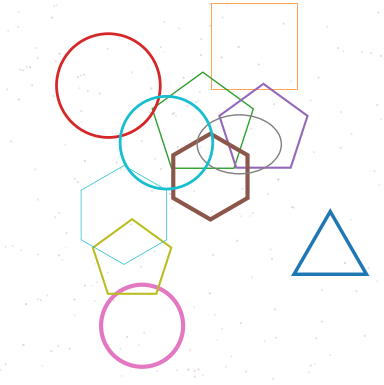[{"shape": "triangle", "thickness": 2.5, "radius": 0.54, "center": [0.858, 0.342]}, {"shape": "square", "thickness": 0.5, "radius": 0.56, "center": [0.66, 0.88]}, {"shape": "pentagon", "thickness": 1, "radius": 0.69, "center": [0.527, 0.675]}, {"shape": "circle", "thickness": 2, "radius": 0.67, "center": [0.282, 0.778]}, {"shape": "pentagon", "thickness": 1.5, "radius": 0.6, "center": [0.684, 0.662]}, {"shape": "hexagon", "thickness": 3, "radius": 0.56, "center": [0.546, 0.541]}, {"shape": "circle", "thickness": 3, "radius": 0.53, "center": [0.369, 0.154]}, {"shape": "oval", "thickness": 1, "radius": 0.55, "center": [0.621, 0.625]}, {"shape": "pentagon", "thickness": 1.5, "radius": 0.54, "center": [0.343, 0.324]}, {"shape": "circle", "thickness": 2, "radius": 0.6, "center": [0.432, 0.629]}, {"shape": "hexagon", "thickness": 0.5, "radius": 0.64, "center": [0.322, 0.442]}]